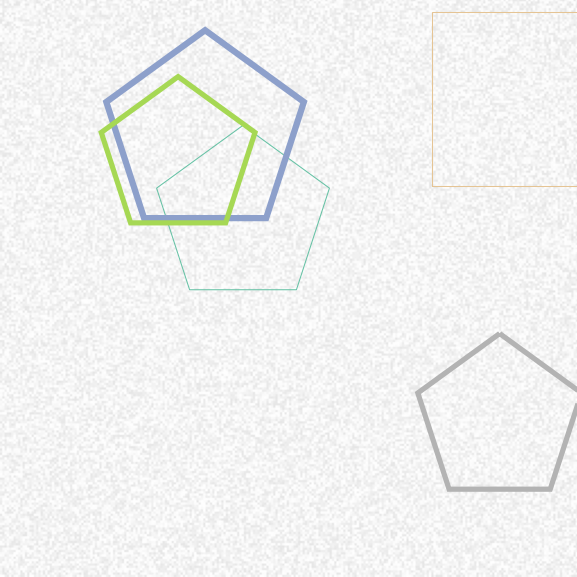[{"shape": "pentagon", "thickness": 0.5, "radius": 0.79, "center": [0.421, 0.625]}, {"shape": "pentagon", "thickness": 3, "radius": 0.9, "center": [0.355, 0.767]}, {"shape": "pentagon", "thickness": 2.5, "radius": 0.7, "center": [0.308, 0.726]}, {"shape": "square", "thickness": 0.5, "radius": 0.75, "center": [0.898, 0.828]}, {"shape": "pentagon", "thickness": 2.5, "radius": 0.74, "center": [0.865, 0.273]}]